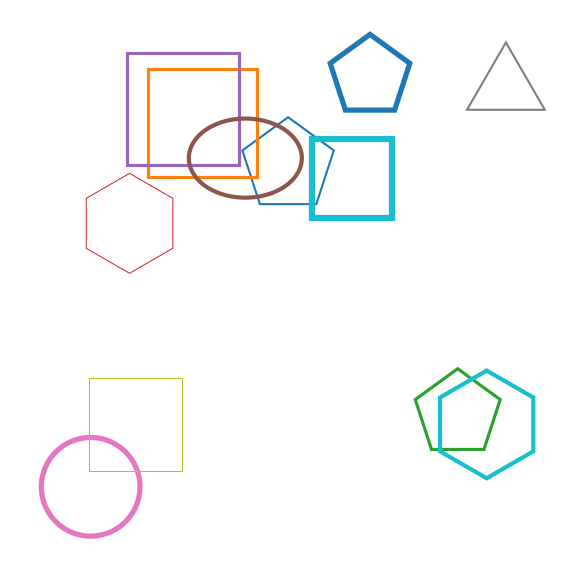[{"shape": "pentagon", "thickness": 2.5, "radius": 0.36, "center": [0.641, 0.867]}, {"shape": "pentagon", "thickness": 1, "radius": 0.42, "center": [0.499, 0.713]}, {"shape": "square", "thickness": 1.5, "radius": 0.47, "center": [0.351, 0.786]}, {"shape": "pentagon", "thickness": 1.5, "radius": 0.39, "center": [0.793, 0.283]}, {"shape": "hexagon", "thickness": 0.5, "radius": 0.43, "center": [0.224, 0.612]}, {"shape": "square", "thickness": 1.5, "radius": 0.49, "center": [0.318, 0.81]}, {"shape": "oval", "thickness": 2, "radius": 0.49, "center": [0.425, 0.725]}, {"shape": "circle", "thickness": 2.5, "radius": 0.43, "center": [0.157, 0.156]}, {"shape": "triangle", "thickness": 1, "radius": 0.39, "center": [0.876, 0.848]}, {"shape": "square", "thickness": 0.5, "radius": 0.4, "center": [0.235, 0.264]}, {"shape": "square", "thickness": 3, "radius": 0.34, "center": [0.609, 0.69]}, {"shape": "hexagon", "thickness": 2, "radius": 0.47, "center": [0.843, 0.264]}]